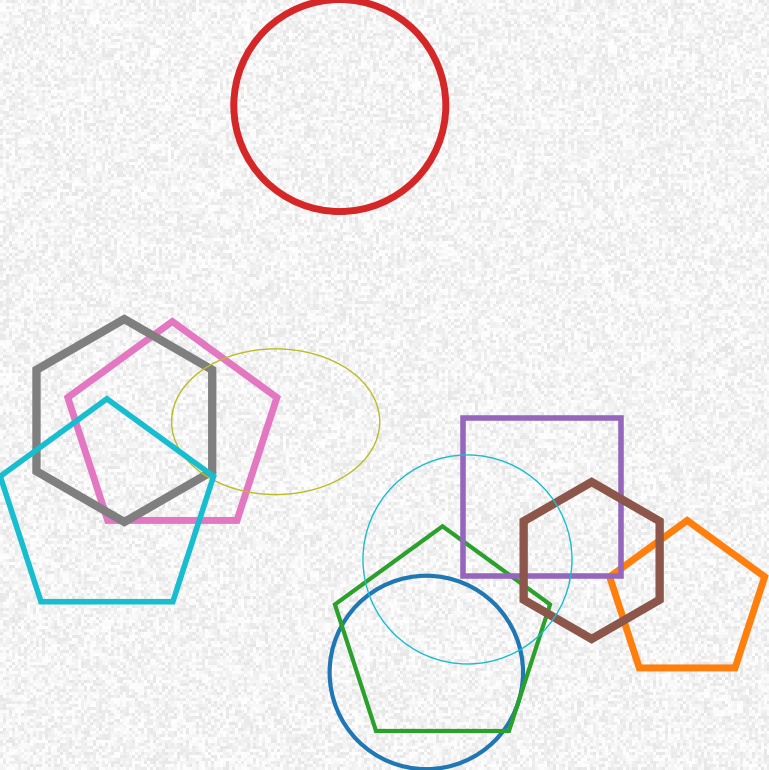[{"shape": "circle", "thickness": 1.5, "radius": 0.63, "center": [0.554, 0.127]}, {"shape": "pentagon", "thickness": 2.5, "radius": 0.53, "center": [0.892, 0.218]}, {"shape": "pentagon", "thickness": 1.5, "radius": 0.73, "center": [0.575, 0.17]}, {"shape": "circle", "thickness": 2.5, "radius": 0.69, "center": [0.441, 0.863]}, {"shape": "square", "thickness": 2, "radius": 0.51, "center": [0.704, 0.355]}, {"shape": "hexagon", "thickness": 3, "radius": 0.51, "center": [0.768, 0.272]}, {"shape": "pentagon", "thickness": 2.5, "radius": 0.71, "center": [0.224, 0.44]}, {"shape": "hexagon", "thickness": 3, "radius": 0.66, "center": [0.161, 0.454]}, {"shape": "oval", "thickness": 0.5, "radius": 0.68, "center": [0.358, 0.452]}, {"shape": "pentagon", "thickness": 2, "radius": 0.73, "center": [0.139, 0.336]}, {"shape": "circle", "thickness": 0.5, "radius": 0.68, "center": [0.607, 0.273]}]